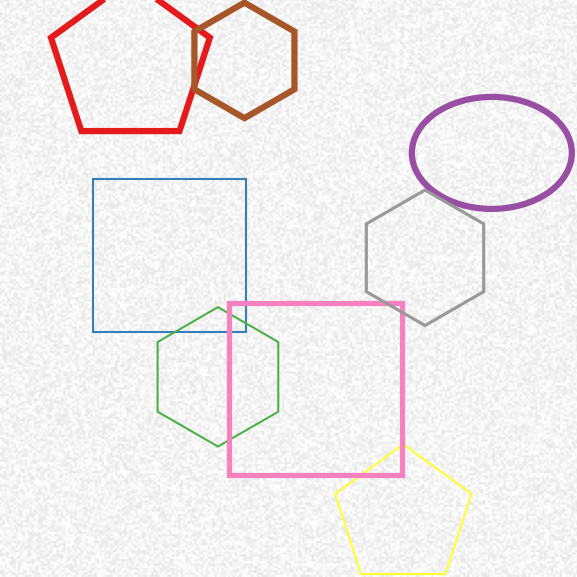[{"shape": "pentagon", "thickness": 3, "radius": 0.72, "center": [0.226, 0.889]}, {"shape": "square", "thickness": 1, "radius": 0.66, "center": [0.294, 0.557]}, {"shape": "hexagon", "thickness": 1, "radius": 0.6, "center": [0.377, 0.347]}, {"shape": "oval", "thickness": 3, "radius": 0.69, "center": [0.852, 0.734]}, {"shape": "pentagon", "thickness": 1, "radius": 0.62, "center": [0.698, 0.106]}, {"shape": "hexagon", "thickness": 3, "radius": 0.5, "center": [0.423, 0.895]}, {"shape": "square", "thickness": 2.5, "radius": 0.75, "center": [0.546, 0.325]}, {"shape": "hexagon", "thickness": 1.5, "radius": 0.59, "center": [0.736, 0.553]}]